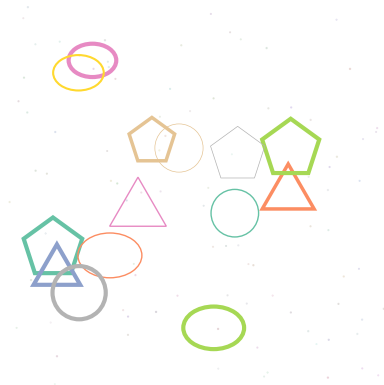[{"shape": "pentagon", "thickness": 3, "radius": 0.4, "center": [0.138, 0.355]}, {"shape": "circle", "thickness": 1, "radius": 0.31, "center": [0.61, 0.446]}, {"shape": "oval", "thickness": 1, "radius": 0.42, "center": [0.285, 0.337]}, {"shape": "triangle", "thickness": 2.5, "radius": 0.39, "center": [0.749, 0.496]}, {"shape": "triangle", "thickness": 3, "radius": 0.35, "center": [0.148, 0.295]}, {"shape": "triangle", "thickness": 1, "radius": 0.42, "center": [0.358, 0.455]}, {"shape": "oval", "thickness": 3, "radius": 0.31, "center": [0.24, 0.843]}, {"shape": "oval", "thickness": 3, "radius": 0.4, "center": [0.555, 0.148]}, {"shape": "pentagon", "thickness": 3, "radius": 0.39, "center": [0.755, 0.614]}, {"shape": "oval", "thickness": 1.5, "radius": 0.33, "center": [0.204, 0.811]}, {"shape": "circle", "thickness": 0.5, "radius": 0.31, "center": [0.465, 0.616]}, {"shape": "pentagon", "thickness": 2.5, "radius": 0.31, "center": [0.395, 0.633]}, {"shape": "pentagon", "thickness": 0.5, "radius": 0.37, "center": [0.617, 0.598]}, {"shape": "circle", "thickness": 3, "radius": 0.35, "center": [0.206, 0.24]}]